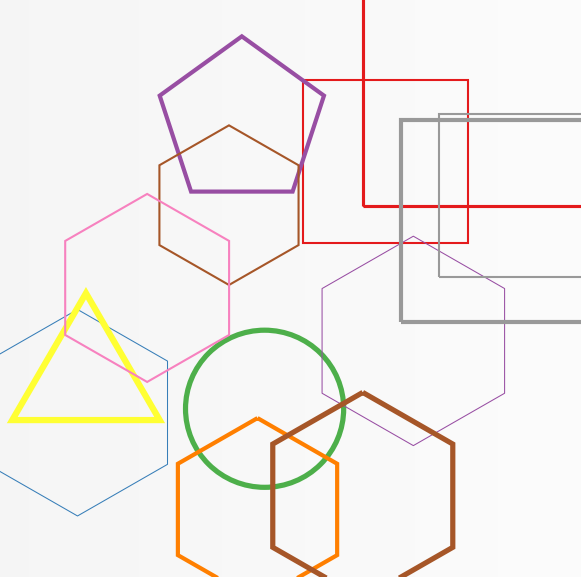[{"shape": "square", "thickness": 1.5, "radius": 0.98, "center": [0.822, 0.838]}, {"shape": "square", "thickness": 1, "radius": 0.71, "center": [0.663, 0.72]}, {"shape": "hexagon", "thickness": 0.5, "radius": 0.89, "center": [0.133, 0.284]}, {"shape": "circle", "thickness": 2.5, "radius": 0.68, "center": [0.455, 0.291]}, {"shape": "pentagon", "thickness": 2, "radius": 0.74, "center": [0.416, 0.788]}, {"shape": "hexagon", "thickness": 0.5, "radius": 0.91, "center": [0.711, 0.409]}, {"shape": "hexagon", "thickness": 2, "radius": 0.79, "center": [0.443, 0.117]}, {"shape": "triangle", "thickness": 3, "radius": 0.73, "center": [0.148, 0.345]}, {"shape": "hexagon", "thickness": 2.5, "radius": 0.89, "center": [0.624, 0.141]}, {"shape": "hexagon", "thickness": 1, "radius": 0.69, "center": [0.394, 0.644]}, {"shape": "hexagon", "thickness": 1, "radius": 0.81, "center": [0.253, 0.501]}, {"shape": "square", "thickness": 1, "radius": 0.7, "center": [0.897, 0.66]}, {"shape": "square", "thickness": 2, "radius": 0.88, "center": [0.864, 0.616]}]